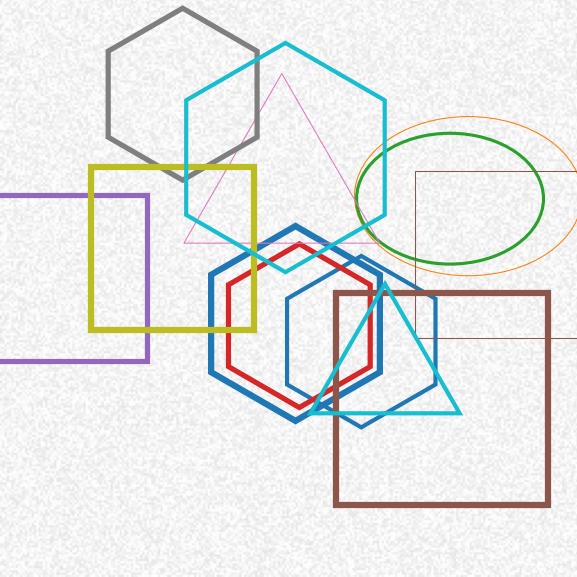[{"shape": "hexagon", "thickness": 3, "radius": 0.84, "center": [0.512, 0.439]}, {"shape": "hexagon", "thickness": 2, "radius": 0.74, "center": [0.626, 0.408]}, {"shape": "oval", "thickness": 0.5, "radius": 0.98, "center": [0.811, 0.659]}, {"shape": "oval", "thickness": 1.5, "radius": 0.81, "center": [0.779, 0.655]}, {"shape": "hexagon", "thickness": 2.5, "radius": 0.71, "center": [0.518, 0.435]}, {"shape": "square", "thickness": 2.5, "radius": 0.72, "center": [0.111, 0.518]}, {"shape": "square", "thickness": 0.5, "radius": 0.72, "center": [0.862, 0.558]}, {"shape": "square", "thickness": 3, "radius": 0.92, "center": [0.766, 0.309]}, {"shape": "triangle", "thickness": 0.5, "radius": 0.98, "center": [0.488, 0.676]}, {"shape": "hexagon", "thickness": 2.5, "radius": 0.74, "center": [0.316, 0.836]}, {"shape": "square", "thickness": 3, "radius": 0.7, "center": [0.298, 0.569]}, {"shape": "triangle", "thickness": 2, "radius": 0.75, "center": [0.667, 0.358]}, {"shape": "hexagon", "thickness": 2, "radius": 0.99, "center": [0.494, 0.726]}]